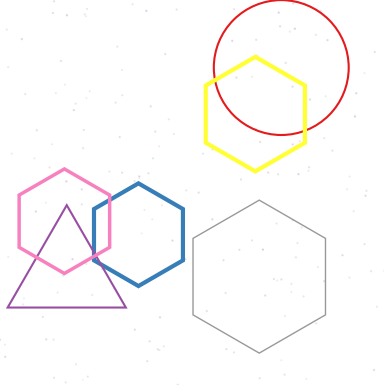[{"shape": "circle", "thickness": 1.5, "radius": 0.88, "center": [0.731, 0.825]}, {"shape": "hexagon", "thickness": 3, "radius": 0.67, "center": [0.36, 0.39]}, {"shape": "triangle", "thickness": 1.5, "radius": 0.89, "center": [0.173, 0.29]}, {"shape": "hexagon", "thickness": 3, "radius": 0.74, "center": [0.663, 0.704]}, {"shape": "hexagon", "thickness": 2.5, "radius": 0.68, "center": [0.167, 0.425]}, {"shape": "hexagon", "thickness": 1, "radius": 0.99, "center": [0.673, 0.281]}]